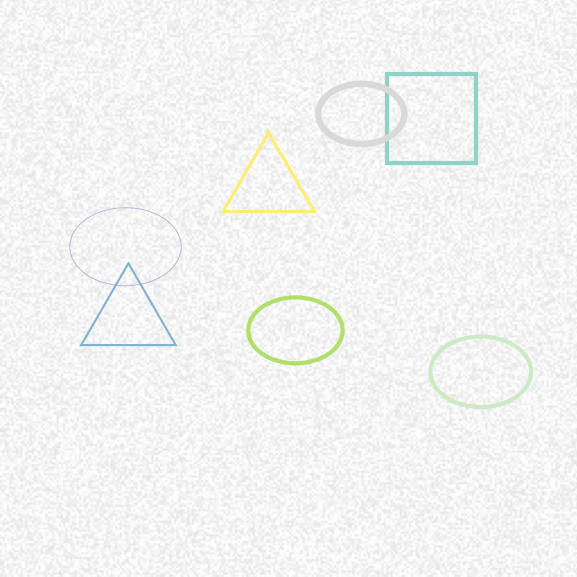[{"shape": "square", "thickness": 2, "radius": 0.39, "center": [0.748, 0.794]}, {"shape": "oval", "thickness": 0.5, "radius": 0.48, "center": [0.217, 0.572]}, {"shape": "triangle", "thickness": 1, "radius": 0.47, "center": [0.222, 0.449]}, {"shape": "oval", "thickness": 2, "radius": 0.41, "center": [0.512, 0.427]}, {"shape": "oval", "thickness": 3, "radius": 0.37, "center": [0.626, 0.802]}, {"shape": "oval", "thickness": 2, "radius": 0.44, "center": [0.833, 0.355]}, {"shape": "triangle", "thickness": 1.5, "radius": 0.46, "center": [0.465, 0.678]}]